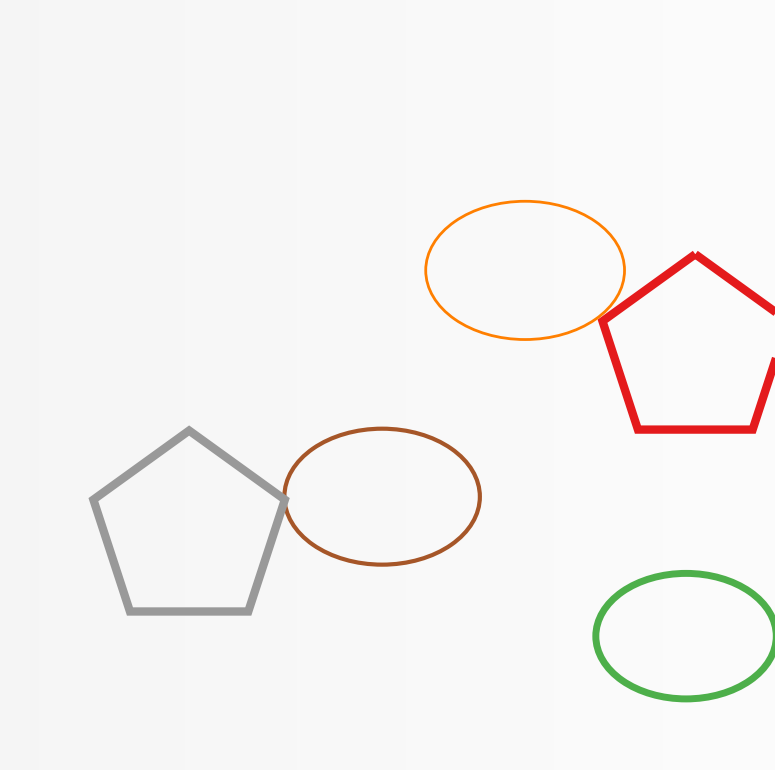[{"shape": "pentagon", "thickness": 3, "radius": 0.63, "center": [0.897, 0.544]}, {"shape": "oval", "thickness": 2.5, "radius": 0.58, "center": [0.885, 0.174]}, {"shape": "oval", "thickness": 1, "radius": 0.64, "center": [0.678, 0.649]}, {"shape": "oval", "thickness": 1.5, "radius": 0.63, "center": [0.493, 0.355]}, {"shape": "pentagon", "thickness": 3, "radius": 0.65, "center": [0.244, 0.311]}]